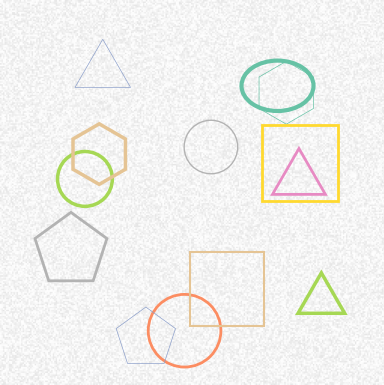[{"shape": "oval", "thickness": 3, "radius": 0.47, "center": [0.721, 0.777]}, {"shape": "hexagon", "thickness": 0.5, "radius": 0.41, "center": [0.744, 0.759]}, {"shape": "circle", "thickness": 2, "radius": 0.47, "center": [0.479, 0.141]}, {"shape": "triangle", "thickness": 0.5, "radius": 0.42, "center": [0.267, 0.815]}, {"shape": "pentagon", "thickness": 0.5, "radius": 0.4, "center": [0.379, 0.122]}, {"shape": "triangle", "thickness": 2, "radius": 0.4, "center": [0.776, 0.535]}, {"shape": "triangle", "thickness": 2.5, "radius": 0.35, "center": [0.835, 0.221]}, {"shape": "circle", "thickness": 2.5, "radius": 0.36, "center": [0.221, 0.535]}, {"shape": "square", "thickness": 2, "radius": 0.49, "center": [0.78, 0.577]}, {"shape": "square", "thickness": 1.5, "radius": 0.48, "center": [0.59, 0.25]}, {"shape": "hexagon", "thickness": 2.5, "radius": 0.39, "center": [0.258, 0.6]}, {"shape": "circle", "thickness": 1, "radius": 0.35, "center": [0.548, 0.618]}, {"shape": "pentagon", "thickness": 2, "radius": 0.49, "center": [0.184, 0.35]}]